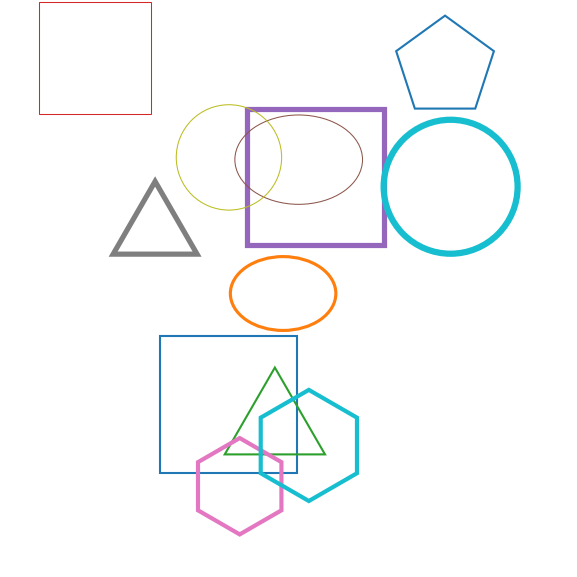[{"shape": "pentagon", "thickness": 1, "radius": 0.44, "center": [0.771, 0.883]}, {"shape": "square", "thickness": 1, "radius": 0.59, "center": [0.396, 0.299]}, {"shape": "oval", "thickness": 1.5, "radius": 0.46, "center": [0.49, 0.491]}, {"shape": "triangle", "thickness": 1, "radius": 0.5, "center": [0.476, 0.262]}, {"shape": "square", "thickness": 0.5, "radius": 0.48, "center": [0.165, 0.899]}, {"shape": "square", "thickness": 2.5, "radius": 0.59, "center": [0.546, 0.693]}, {"shape": "oval", "thickness": 0.5, "radius": 0.55, "center": [0.517, 0.723]}, {"shape": "hexagon", "thickness": 2, "radius": 0.42, "center": [0.415, 0.157]}, {"shape": "triangle", "thickness": 2.5, "radius": 0.42, "center": [0.269, 0.601]}, {"shape": "circle", "thickness": 0.5, "radius": 0.46, "center": [0.396, 0.727]}, {"shape": "hexagon", "thickness": 2, "radius": 0.48, "center": [0.535, 0.228]}, {"shape": "circle", "thickness": 3, "radius": 0.58, "center": [0.78, 0.676]}]